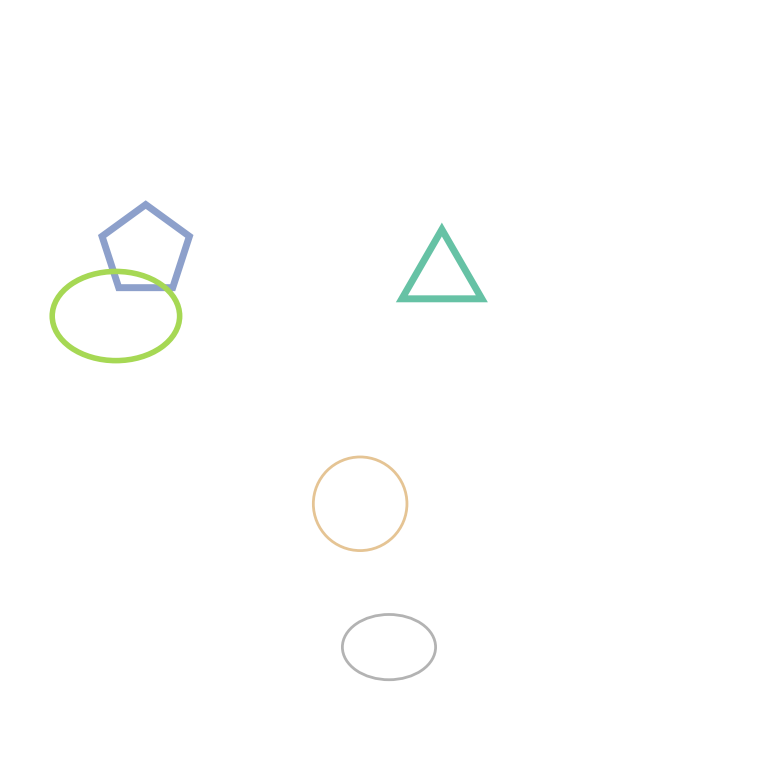[{"shape": "triangle", "thickness": 2.5, "radius": 0.3, "center": [0.574, 0.642]}, {"shape": "pentagon", "thickness": 2.5, "radius": 0.3, "center": [0.189, 0.675]}, {"shape": "oval", "thickness": 2, "radius": 0.41, "center": [0.151, 0.59]}, {"shape": "circle", "thickness": 1, "radius": 0.3, "center": [0.468, 0.346]}, {"shape": "oval", "thickness": 1, "radius": 0.3, "center": [0.505, 0.16]}]